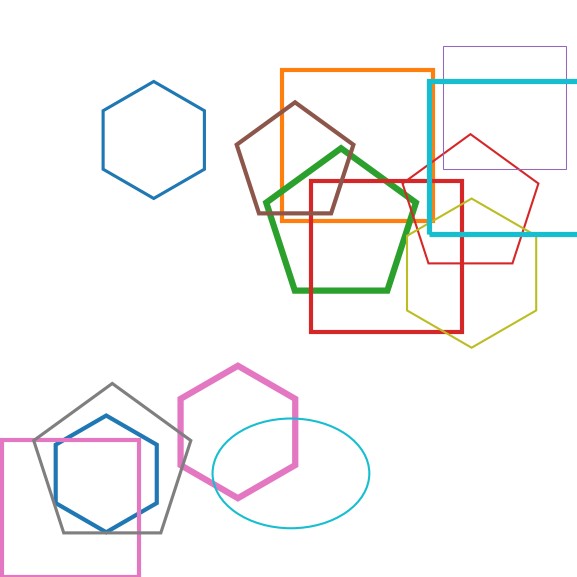[{"shape": "hexagon", "thickness": 1.5, "radius": 0.51, "center": [0.266, 0.757]}, {"shape": "hexagon", "thickness": 2, "radius": 0.51, "center": [0.184, 0.179]}, {"shape": "square", "thickness": 2, "radius": 0.65, "center": [0.619, 0.748]}, {"shape": "pentagon", "thickness": 3, "radius": 0.68, "center": [0.591, 0.606]}, {"shape": "pentagon", "thickness": 1, "radius": 0.62, "center": [0.815, 0.643]}, {"shape": "square", "thickness": 2, "radius": 0.65, "center": [0.67, 0.555]}, {"shape": "square", "thickness": 0.5, "radius": 0.53, "center": [0.873, 0.813]}, {"shape": "pentagon", "thickness": 2, "radius": 0.53, "center": [0.511, 0.716]}, {"shape": "hexagon", "thickness": 3, "radius": 0.57, "center": [0.412, 0.251]}, {"shape": "square", "thickness": 2, "radius": 0.59, "center": [0.122, 0.119]}, {"shape": "pentagon", "thickness": 1.5, "radius": 0.72, "center": [0.194, 0.192]}, {"shape": "hexagon", "thickness": 1, "radius": 0.65, "center": [0.817, 0.526]}, {"shape": "oval", "thickness": 1, "radius": 0.68, "center": [0.504, 0.179]}, {"shape": "square", "thickness": 2.5, "radius": 0.66, "center": [0.875, 0.726]}]